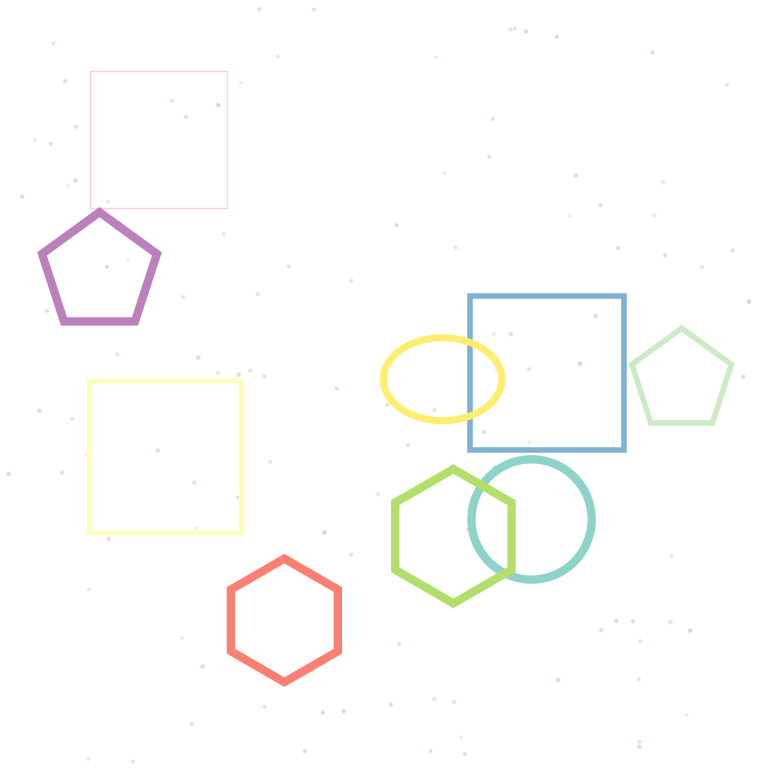[{"shape": "circle", "thickness": 3, "radius": 0.39, "center": [0.69, 0.325]}, {"shape": "square", "thickness": 1.5, "radius": 0.49, "center": [0.214, 0.407]}, {"shape": "hexagon", "thickness": 3, "radius": 0.4, "center": [0.369, 0.194]}, {"shape": "square", "thickness": 2, "radius": 0.5, "center": [0.71, 0.516]}, {"shape": "hexagon", "thickness": 3, "radius": 0.44, "center": [0.589, 0.304]}, {"shape": "square", "thickness": 0.5, "radius": 0.45, "center": [0.206, 0.819]}, {"shape": "pentagon", "thickness": 3, "radius": 0.39, "center": [0.129, 0.646]}, {"shape": "pentagon", "thickness": 2, "radius": 0.34, "center": [0.885, 0.506]}, {"shape": "oval", "thickness": 2.5, "radius": 0.38, "center": [0.575, 0.508]}]